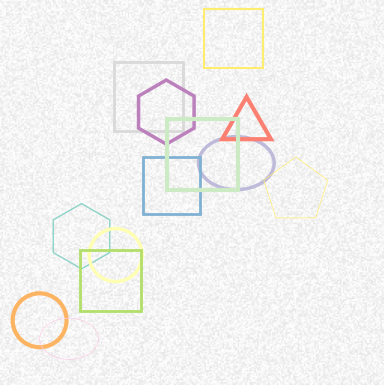[{"shape": "hexagon", "thickness": 1, "radius": 0.42, "center": [0.212, 0.386]}, {"shape": "circle", "thickness": 2.5, "radius": 0.34, "center": [0.3, 0.337]}, {"shape": "oval", "thickness": 2.5, "radius": 0.49, "center": [0.614, 0.576]}, {"shape": "triangle", "thickness": 3, "radius": 0.37, "center": [0.64, 0.675]}, {"shape": "square", "thickness": 2, "radius": 0.37, "center": [0.446, 0.519]}, {"shape": "circle", "thickness": 3, "radius": 0.35, "center": [0.103, 0.168]}, {"shape": "square", "thickness": 2, "radius": 0.4, "center": [0.286, 0.271]}, {"shape": "oval", "thickness": 0.5, "radius": 0.38, "center": [0.179, 0.12]}, {"shape": "square", "thickness": 2, "radius": 0.45, "center": [0.386, 0.75]}, {"shape": "hexagon", "thickness": 2.5, "radius": 0.42, "center": [0.432, 0.709]}, {"shape": "square", "thickness": 3, "radius": 0.46, "center": [0.526, 0.599]}, {"shape": "square", "thickness": 1.5, "radius": 0.38, "center": [0.607, 0.899]}, {"shape": "pentagon", "thickness": 0.5, "radius": 0.44, "center": [0.768, 0.505]}]